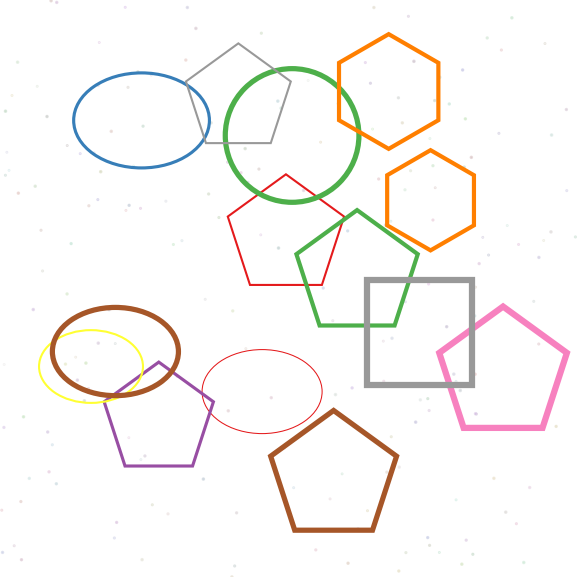[{"shape": "oval", "thickness": 0.5, "radius": 0.52, "center": [0.454, 0.321]}, {"shape": "pentagon", "thickness": 1, "radius": 0.53, "center": [0.495, 0.591]}, {"shape": "oval", "thickness": 1.5, "radius": 0.59, "center": [0.245, 0.791]}, {"shape": "pentagon", "thickness": 2, "radius": 0.55, "center": [0.618, 0.525]}, {"shape": "circle", "thickness": 2.5, "radius": 0.58, "center": [0.506, 0.765]}, {"shape": "pentagon", "thickness": 1.5, "radius": 0.5, "center": [0.275, 0.273]}, {"shape": "hexagon", "thickness": 2, "radius": 0.5, "center": [0.673, 0.841]}, {"shape": "hexagon", "thickness": 2, "radius": 0.43, "center": [0.746, 0.652]}, {"shape": "oval", "thickness": 1, "radius": 0.45, "center": [0.158, 0.364]}, {"shape": "pentagon", "thickness": 2.5, "radius": 0.57, "center": [0.578, 0.174]}, {"shape": "oval", "thickness": 2.5, "radius": 0.55, "center": [0.2, 0.39]}, {"shape": "pentagon", "thickness": 3, "radius": 0.58, "center": [0.871, 0.352]}, {"shape": "square", "thickness": 3, "radius": 0.45, "center": [0.727, 0.424]}, {"shape": "pentagon", "thickness": 1, "radius": 0.48, "center": [0.413, 0.829]}]